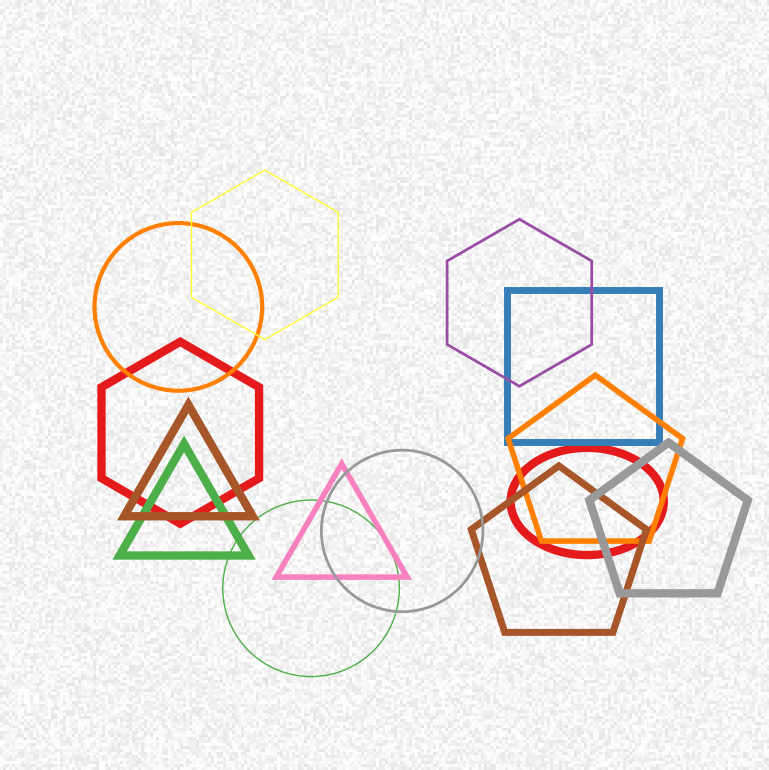[{"shape": "hexagon", "thickness": 3, "radius": 0.59, "center": [0.234, 0.438]}, {"shape": "oval", "thickness": 3, "radius": 0.5, "center": [0.763, 0.349]}, {"shape": "square", "thickness": 2.5, "radius": 0.49, "center": [0.757, 0.525]}, {"shape": "triangle", "thickness": 3, "radius": 0.48, "center": [0.239, 0.327]}, {"shape": "circle", "thickness": 0.5, "radius": 0.57, "center": [0.404, 0.236]}, {"shape": "hexagon", "thickness": 1, "radius": 0.54, "center": [0.675, 0.607]}, {"shape": "circle", "thickness": 1.5, "radius": 0.54, "center": [0.232, 0.601]}, {"shape": "pentagon", "thickness": 2, "radius": 0.6, "center": [0.773, 0.394]}, {"shape": "hexagon", "thickness": 0.5, "radius": 0.55, "center": [0.344, 0.669]}, {"shape": "triangle", "thickness": 3, "radius": 0.48, "center": [0.245, 0.378]}, {"shape": "pentagon", "thickness": 2.5, "radius": 0.6, "center": [0.726, 0.275]}, {"shape": "triangle", "thickness": 2, "radius": 0.49, "center": [0.444, 0.3]}, {"shape": "circle", "thickness": 1, "radius": 0.52, "center": [0.522, 0.31]}, {"shape": "pentagon", "thickness": 3, "radius": 0.54, "center": [0.868, 0.317]}]